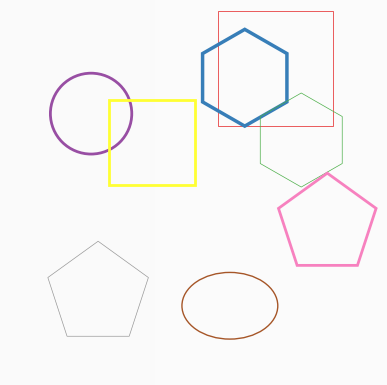[{"shape": "square", "thickness": 0.5, "radius": 0.75, "center": [0.711, 0.822]}, {"shape": "hexagon", "thickness": 2.5, "radius": 0.63, "center": [0.632, 0.798]}, {"shape": "hexagon", "thickness": 0.5, "radius": 0.61, "center": [0.777, 0.636]}, {"shape": "circle", "thickness": 2, "radius": 0.53, "center": [0.235, 0.705]}, {"shape": "square", "thickness": 2, "radius": 0.56, "center": [0.392, 0.63]}, {"shape": "oval", "thickness": 1, "radius": 0.62, "center": [0.593, 0.206]}, {"shape": "pentagon", "thickness": 2, "radius": 0.66, "center": [0.845, 0.418]}, {"shape": "pentagon", "thickness": 0.5, "radius": 0.68, "center": [0.253, 0.237]}]